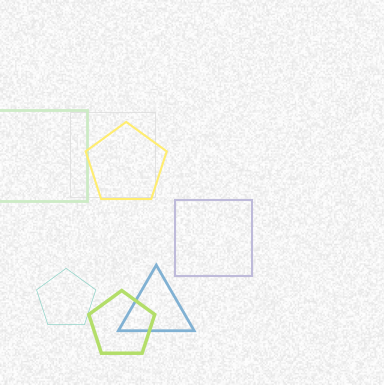[{"shape": "pentagon", "thickness": 0.5, "radius": 0.4, "center": [0.172, 0.222]}, {"shape": "square", "thickness": 1.5, "radius": 0.5, "center": [0.555, 0.382]}, {"shape": "triangle", "thickness": 2, "radius": 0.57, "center": [0.406, 0.198]}, {"shape": "pentagon", "thickness": 2.5, "radius": 0.45, "center": [0.316, 0.155]}, {"shape": "square", "thickness": 0.5, "radius": 0.55, "center": [0.292, 0.598]}, {"shape": "square", "thickness": 2, "radius": 0.59, "center": [0.109, 0.596]}, {"shape": "pentagon", "thickness": 1.5, "radius": 0.55, "center": [0.328, 0.573]}]